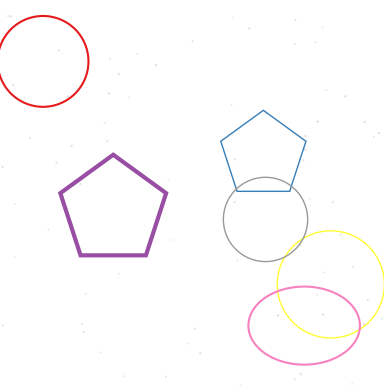[{"shape": "circle", "thickness": 1.5, "radius": 0.59, "center": [0.112, 0.841]}, {"shape": "pentagon", "thickness": 1, "radius": 0.58, "center": [0.684, 0.597]}, {"shape": "pentagon", "thickness": 3, "radius": 0.72, "center": [0.294, 0.454]}, {"shape": "circle", "thickness": 1, "radius": 0.7, "center": [0.859, 0.261]}, {"shape": "oval", "thickness": 1.5, "radius": 0.72, "center": [0.79, 0.154]}, {"shape": "circle", "thickness": 1, "radius": 0.55, "center": [0.69, 0.43]}]